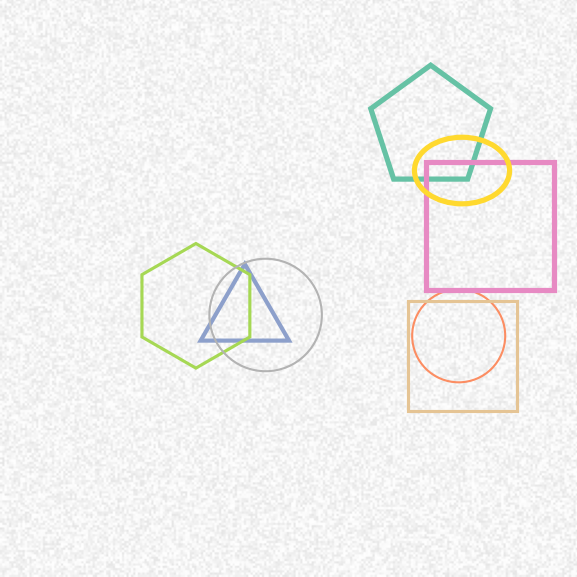[{"shape": "pentagon", "thickness": 2.5, "radius": 0.55, "center": [0.746, 0.777]}, {"shape": "circle", "thickness": 1, "radius": 0.4, "center": [0.794, 0.418]}, {"shape": "triangle", "thickness": 2, "radius": 0.44, "center": [0.424, 0.454]}, {"shape": "square", "thickness": 2.5, "radius": 0.55, "center": [0.849, 0.608]}, {"shape": "hexagon", "thickness": 1.5, "radius": 0.54, "center": [0.339, 0.47]}, {"shape": "oval", "thickness": 2.5, "radius": 0.41, "center": [0.8, 0.704]}, {"shape": "square", "thickness": 1.5, "radius": 0.48, "center": [0.801, 0.382]}, {"shape": "circle", "thickness": 1, "radius": 0.49, "center": [0.46, 0.454]}]